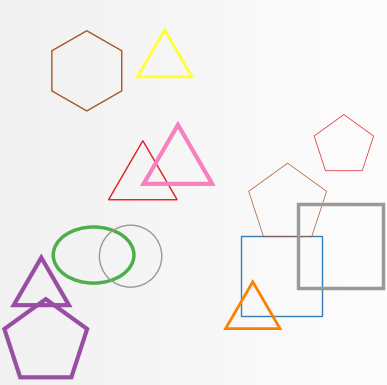[{"shape": "pentagon", "thickness": 0.5, "radius": 0.4, "center": [0.887, 0.622]}, {"shape": "triangle", "thickness": 1, "radius": 0.51, "center": [0.369, 0.532]}, {"shape": "square", "thickness": 1, "radius": 0.52, "center": [0.726, 0.283]}, {"shape": "oval", "thickness": 2.5, "radius": 0.52, "center": [0.242, 0.338]}, {"shape": "pentagon", "thickness": 3, "radius": 0.56, "center": [0.118, 0.111]}, {"shape": "triangle", "thickness": 3, "radius": 0.41, "center": [0.107, 0.249]}, {"shape": "triangle", "thickness": 2, "radius": 0.41, "center": [0.652, 0.187]}, {"shape": "triangle", "thickness": 2, "radius": 0.41, "center": [0.425, 0.841]}, {"shape": "pentagon", "thickness": 0.5, "radius": 0.53, "center": [0.742, 0.47]}, {"shape": "hexagon", "thickness": 1, "radius": 0.52, "center": [0.224, 0.816]}, {"shape": "triangle", "thickness": 3, "radius": 0.51, "center": [0.459, 0.574]}, {"shape": "square", "thickness": 2.5, "radius": 0.55, "center": [0.879, 0.361]}, {"shape": "circle", "thickness": 1, "radius": 0.4, "center": [0.337, 0.335]}]